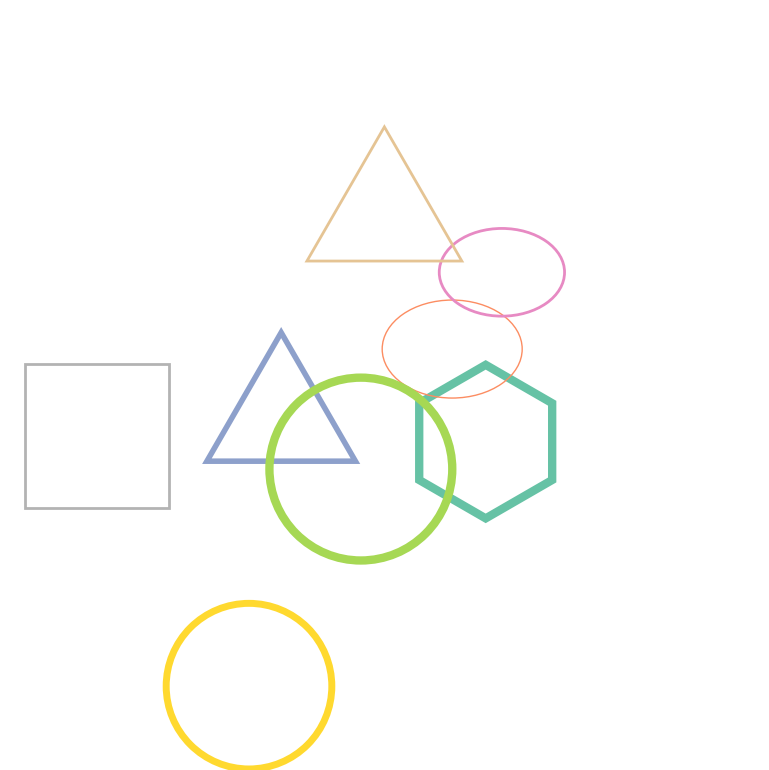[{"shape": "hexagon", "thickness": 3, "radius": 0.5, "center": [0.631, 0.426]}, {"shape": "oval", "thickness": 0.5, "radius": 0.45, "center": [0.587, 0.547]}, {"shape": "triangle", "thickness": 2, "radius": 0.56, "center": [0.365, 0.457]}, {"shape": "oval", "thickness": 1, "radius": 0.41, "center": [0.652, 0.646]}, {"shape": "circle", "thickness": 3, "radius": 0.59, "center": [0.469, 0.391]}, {"shape": "circle", "thickness": 2.5, "radius": 0.54, "center": [0.323, 0.109]}, {"shape": "triangle", "thickness": 1, "radius": 0.58, "center": [0.499, 0.719]}, {"shape": "square", "thickness": 1, "radius": 0.47, "center": [0.126, 0.433]}]